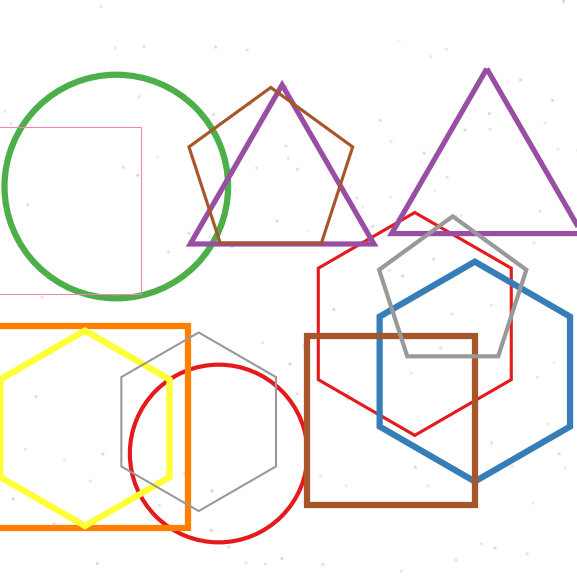[{"shape": "hexagon", "thickness": 1.5, "radius": 0.96, "center": [0.718, 0.438]}, {"shape": "circle", "thickness": 2, "radius": 0.77, "center": [0.379, 0.214]}, {"shape": "hexagon", "thickness": 3, "radius": 0.95, "center": [0.822, 0.356]}, {"shape": "circle", "thickness": 3, "radius": 0.97, "center": [0.201, 0.676]}, {"shape": "triangle", "thickness": 2.5, "radius": 0.95, "center": [0.843, 0.69]}, {"shape": "triangle", "thickness": 2.5, "radius": 0.92, "center": [0.489, 0.669]}, {"shape": "square", "thickness": 3, "radius": 0.88, "center": [0.15, 0.26]}, {"shape": "hexagon", "thickness": 3, "radius": 0.85, "center": [0.147, 0.258]}, {"shape": "pentagon", "thickness": 1.5, "radius": 0.75, "center": [0.469, 0.699]}, {"shape": "square", "thickness": 3, "radius": 0.73, "center": [0.677, 0.271]}, {"shape": "square", "thickness": 0.5, "radius": 0.72, "center": [0.1, 0.635]}, {"shape": "hexagon", "thickness": 1, "radius": 0.77, "center": [0.344, 0.269]}, {"shape": "pentagon", "thickness": 2, "radius": 0.67, "center": [0.784, 0.491]}]